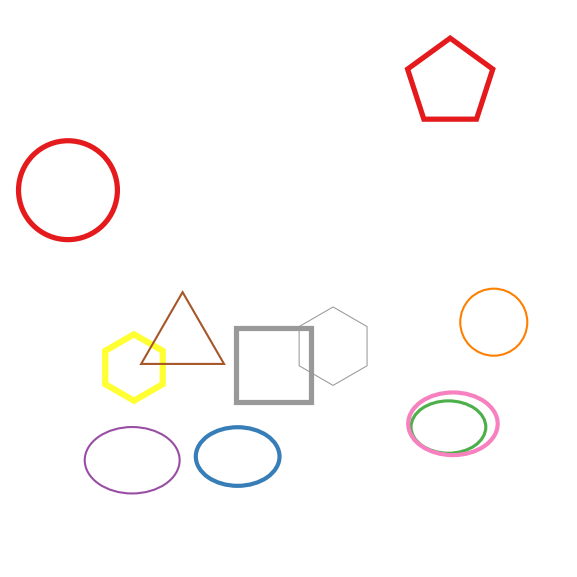[{"shape": "circle", "thickness": 2.5, "radius": 0.43, "center": [0.118, 0.67]}, {"shape": "pentagon", "thickness": 2.5, "radius": 0.39, "center": [0.78, 0.856]}, {"shape": "oval", "thickness": 2, "radius": 0.36, "center": [0.412, 0.209]}, {"shape": "oval", "thickness": 1.5, "radius": 0.32, "center": [0.776, 0.26]}, {"shape": "oval", "thickness": 1, "radius": 0.41, "center": [0.229, 0.202]}, {"shape": "circle", "thickness": 1, "radius": 0.29, "center": [0.855, 0.441]}, {"shape": "hexagon", "thickness": 3, "radius": 0.29, "center": [0.232, 0.363]}, {"shape": "triangle", "thickness": 1, "radius": 0.41, "center": [0.316, 0.41]}, {"shape": "oval", "thickness": 2, "radius": 0.39, "center": [0.784, 0.265]}, {"shape": "hexagon", "thickness": 0.5, "radius": 0.34, "center": [0.577, 0.4]}, {"shape": "square", "thickness": 2.5, "radius": 0.32, "center": [0.473, 0.367]}]